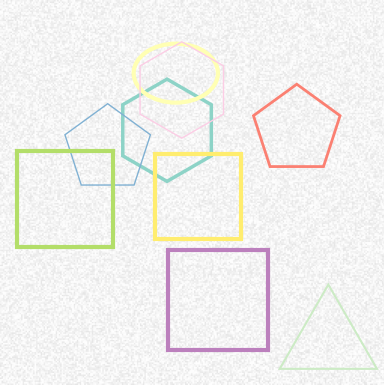[{"shape": "hexagon", "thickness": 2.5, "radius": 0.66, "center": [0.434, 0.662]}, {"shape": "oval", "thickness": 3, "radius": 0.55, "center": [0.457, 0.81]}, {"shape": "pentagon", "thickness": 2, "radius": 0.59, "center": [0.771, 0.663]}, {"shape": "pentagon", "thickness": 1, "radius": 0.58, "center": [0.28, 0.614]}, {"shape": "square", "thickness": 3, "radius": 0.62, "center": [0.168, 0.484]}, {"shape": "hexagon", "thickness": 1, "radius": 0.63, "center": [0.472, 0.766]}, {"shape": "square", "thickness": 3, "radius": 0.65, "center": [0.566, 0.22]}, {"shape": "triangle", "thickness": 1.5, "radius": 0.73, "center": [0.853, 0.115]}, {"shape": "square", "thickness": 3, "radius": 0.55, "center": [0.514, 0.489]}]